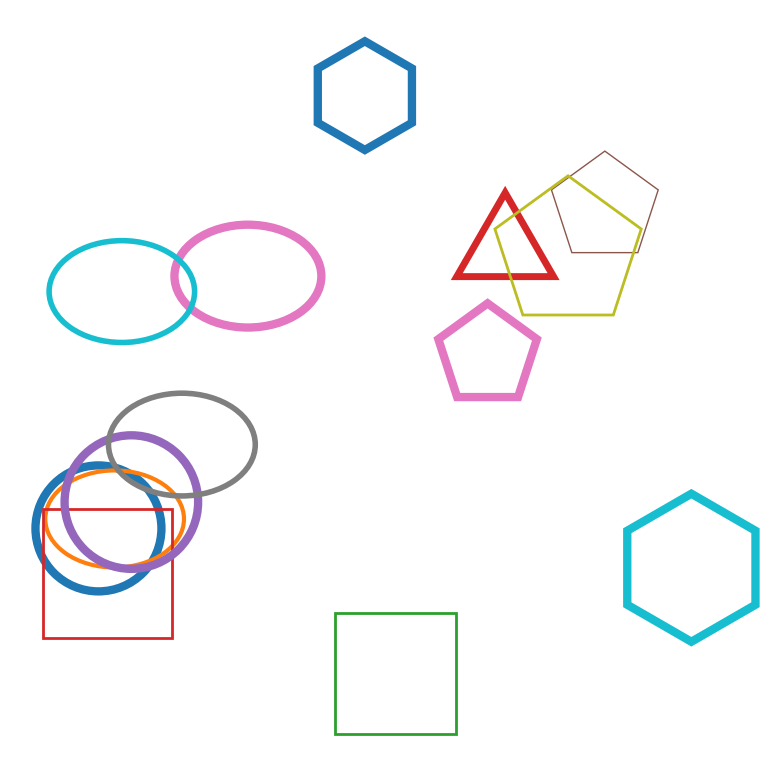[{"shape": "circle", "thickness": 3, "radius": 0.41, "center": [0.128, 0.314]}, {"shape": "hexagon", "thickness": 3, "radius": 0.35, "center": [0.474, 0.876]}, {"shape": "oval", "thickness": 1.5, "radius": 0.45, "center": [0.149, 0.326]}, {"shape": "square", "thickness": 1, "radius": 0.39, "center": [0.514, 0.125]}, {"shape": "square", "thickness": 1, "radius": 0.42, "center": [0.14, 0.256]}, {"shape": "triangle", "thickness": 2.5, "radius": 0.36, "center": [0.656, 0.677]}, {"shape": "circle", "thickness": 3, "radius": 0.43, "center": [0.171, 0.348]}, {"shape": "pentagon", "thickness": 0.5, "radius": 0.36, "center": [0.786, 0.731]}, {"shape": "pentagon", "thickness": 3, "radius": 0.34, "center": [0.633, 0.539]}, {"shape": "oval", "thickness": 3, "radius": 0.48, "center": [0.322, 0.641]}, {"shape": "oval", "thickness": 2, "radius": 0.48, "center": [0.236, 0.423]}, {"shape": "pentagon", "thickness": 1, "radius": 0.5, "center": [0.738, 0.672]}, {"shape": "oval", "thickness": 2, "radius": 0.47, "center": [0.158, 0.621]}, {"shape": "hexagon", "thickness": 3, "radius": 0.48, "center": [0.898, 0.263]}]